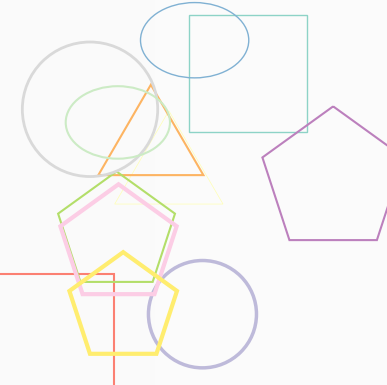[{"shape": "square", "thickness": 1, "radius": 0.76, "center": [0.64, 0.81]}, {"shape": "triangle", "thickness": 0.5, "radius": 0.81, "center": [0.436, 0.551]}, {"shape": "circle", "thickness": 2.5, "radius": 0.7, "center": [0.522, 0.184]}, {"shape": "square", "thickness": 1.5, "radius": 0.89, "center": [0.117, 0.111]}, {"shape": "oval", "thickness": 1, "radius": 0.7, "center": [0.502, 0.896]}, {"shape": "triangle", "thickness": 1.5, "radius": 0.78, "center": [0.389, 0.623]}, {"shape": "pentagon", "thickness": 1.5, "radius": 0.79, "center": [0.301, 0.396]}, {"shape": "pentagon", "thickness": 3, "radius": 0.79, "center": [0.306, 0.364]}, {"shape": "circle", "thickness": 2, "radius": 0.87, "center": [0.232, 0.716]}, {"shape": "pentagon", "thickness": 1.5, "radius": 0.96, "center": [0.86, 0.532]}, {"shape": "oval", "thickness": 1.5, "radius": 0.67, "center": [0.304, 0.682]}, {"shape": "pentagon", "thickness": 3, "radius": 0.73, "center": [0.318, 0.199]}]